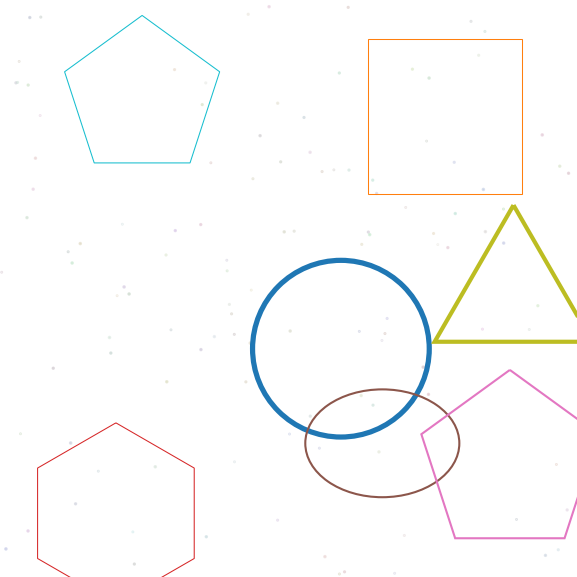[{"shape": "circle", "thickness": 2.5, "radius": 0.76, "center": [0.59, 0.395]}, {"shape": "square", "thickness": 0.5, "radius": 0.67, "center": [0.771, 0.797]}, {"shape": "hexagon", "thickness": 0.5, "radius": 0.78, "center": [0.201, 0.11]}, {"shape": "oval", "thickness": 1, "radius": 0.67, "center": [0.662, 0.232]}, {"shape": "pentagon", "thickness": 1, "radius": 0.81, "center": [0.883, 0.197]}, {"shape": "triangle", "thickness": 2, "radius": 0.79, "center": [0.889, 0.486]}, {"shape": "pentagon", "thickness": 0.5, "radius": 0.71, "center": [0.246, 0.831]}]